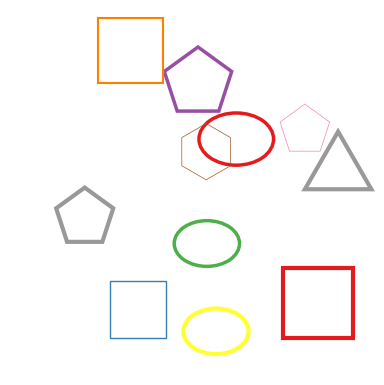[{"shape": "square", "thickness": 3, "radius": 0.46, "center": [0.826, 0.213]}, {"shape": "oval", "thickness": 2.5, "radius": 0.48, "center": [0.614, 0.639]}, {"shape": "square", "thickness": 1, "radius": 0.37, "center": [0.358, 0.197]}, {"shape": "oval", "thickness": 2.5, "radius": 0.42, "center": [0.537, 0.367]}, {"shape": "pentagon", "thickness": 2.5, "radius": 0.46, "center": [0.514, 0.786]}, {"shape": "square", "thickness": 1.5, "radius": 0.42, "center": [0.338, 0.87]}, {"shape": "oval", "thickness": 3, "radius": 0.42, "center": [0.561, 0.139]}, {"shape": "hexagon", "thickness": 0.5, "radius": 0.37, "center": [0.535, 0.606]}, {"shape": "pentagon", "thickness": 0.5, "radius": 0.34, "center": [0.792, 0.662]}, {"shape": "pentagon", "thickness": 3, "radius": 0.39, "center": [0.22, 0.435]}, {"shape": "triangle", "thickness": 3, "radius": 0.5, "center": [0.878, 0.558]}]